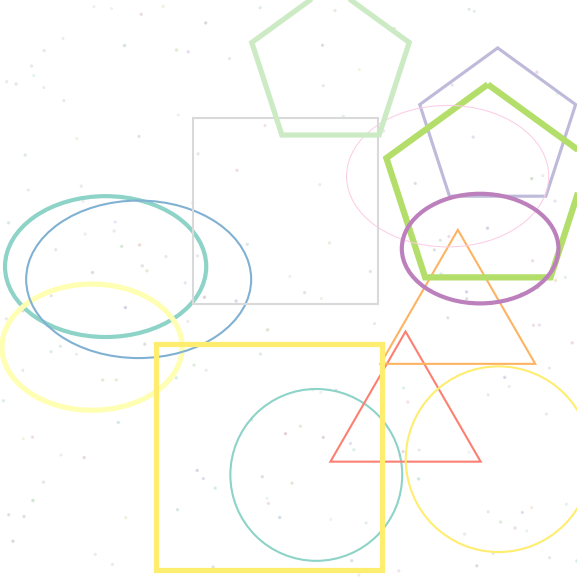[{"shape": "circle", "thickness": 1, "radius": 0.74, "center": [0.548, 0.177]}, {"shape": "oval", "thickness": 2, "radius": 0.87, "center": [0.183, 0.538]}, {"shape": "oval", "thickness": 2.5, "radius": 0.78, "center": [0.159, 0.398]}, {"shape": "pentagon", "thickness": 1.5, "radius": 0.71, "center": [0.862, 0.774]}, {"shape": "triangle", "thickness": 1, "radius": 0.75, "center": [0.702, 0.275]}, {"shape": "oval", "thickness": 1, "radius": 0.97, "center": [0.24, 0.515]}, {"shape": "triangle", "thickness": 1, "radius": 0.77, "center": [0.793, 0.446]}, {"shape": "pentagon", "thickness": 3, "radius": 0.92, "center": [0.845, 0.668]}, {"shape": "oval", "thickness": 0.5, "radius": 0.88, "center": [0.775, 0.694]}, {"shape": "square", "thickness": 1, "radius": 0.8, "center": [0.494, 0.633]}, {"shape": "oval", "thickness": 2, "radius": 0.68, "center": [0.831, 0.569]}, {"shape": "pentagon", "thickness": 2.5, "radius": 0.72, "center": [0.572, 0.881]}, {"shape": "circle", "thickness": 1, "radius": 0.8, "center": [0.863, 0.204]}, {"shape": "square", "thickness": 2.5, "radius": 0.98, "center": [0.466, 0.208]}]